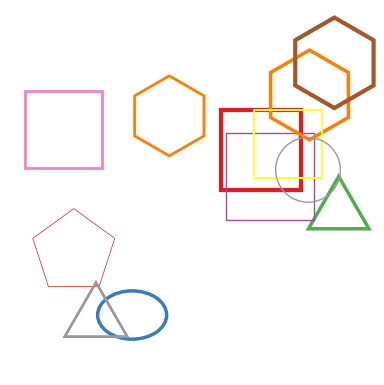[{"shape": "square", "thickness": 3, "radius": 0.52, "center": [0.677, 0.61]}, {"shape": "pentagon", "thickness": 0.5, "radius": 0.56, "center": [0.192, 0.346]}, {"shape": "oval", "thickness": 2.5, "radius": 0.45, "center": [0.343, 0.182]}, {"shape": "triangle", "thickness": 2.5, "radius": 0.45, "center": [0.88, 0.451]}, {"shape": "square", "thickness": 1, "radius": 0.57, "center": [0.701, 0.541]}, {"shape": "hexagon", "thickness": 2.5, "radius": 0.58, "center": [0.804, 0.753]}, {"shape": "hexagon", "thickness": 2, "radius": 0.52, "center": [0.44, 0.699]}, {"shape": "square", "thickness": 1.5, "radius": 0.44, "center": [0.748, 0.626]}, {"shape": "hexagon", "thickness": 3, "radius": 0.59, "center": [0.869, 0.837]}, {"shape": "square", "thickness": 2, "radius": 0.5, "center": [0.165, 0.664]}, {"shape": "triangle", "thickness": 2, "radius": 0.47, "center": [0.249, 0.172]}, {"shape": "circle", "thickness": 1, "radius": 0.42, "center": [0.8, 0.559]}]